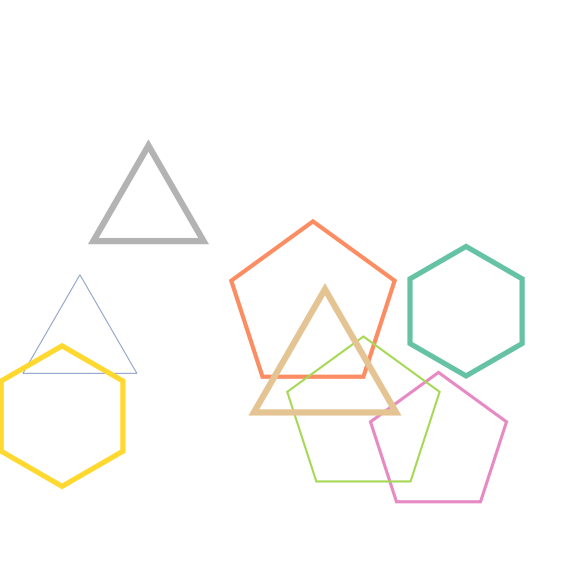[{"shape": "hexagon", "thickness": 2.5, "radius": 0.56, "center": [0.807, 0.46]}, {"shape": "pentagon", "thickness": 2, "radius": 0.74, "center": [0.542, 0.467]}, {"shape": "triangle", "thickness": 0.5, "radius": 0.57, "center": [0.138, 0.41]}, {"shape": "pentagon", "thickness": 1.5, "radius": 0.62, "center": [0.759, 0.23]}, {"shape": "pentagon", "thickness": 1, "radius": 0.69, "center": [0.629, 0.278]}, {"shape": "hexagon", "thickness": 2.5, "radius": 0.61, "center": [0.107, 0.279]}, {"shape": "triangle", "thickness": 3, "radius": 0.71, "center": [0.563, 0.356]}, {"shape": "triangle", "thickness": 3, "radius": 0.55, "center": [0.257, 0.637]}]